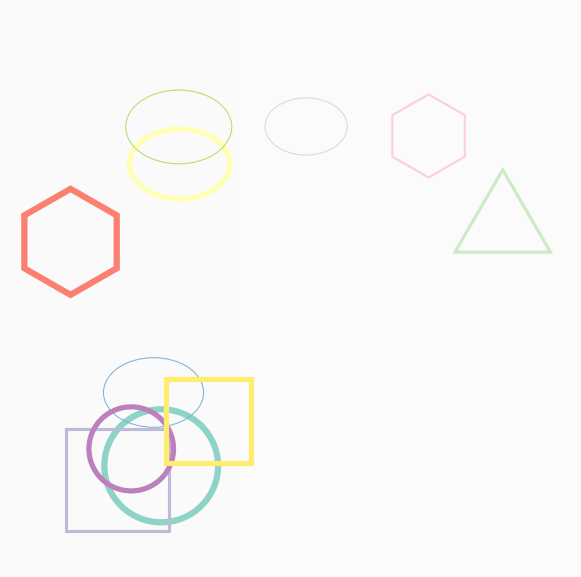[{"shape": "circle", "thickness": 3, "radius": 0.49, "center": [0.277, 0.193]}, {"shape": "oval", "thickness": 2.5, "radius": 0.43, "center": [0.309, 0.715]}, {"shape": "square", "thickness": 1.5, "radius": 0.44, "center": [0.202, 0.168]}, {"shape": "hexagon", "thickness": 3, "radius": 0.46, "center": [0.121, 0.58]}, {"shape": "oval", "thickness": 0.5, "radius": 0.43, "center": [0.264, 0.32]}, {"shape": "oval", "thickness": 0.5, "radius": 0.46, "center": [0.308, 0.779]}, {"shape": "hexagon", "thickness": 1, "radius": 0.36, "center": [0.737, 0.764]}, {"shape": "oval", "thickness": 0.5, "radius": 0.35, "center": [0.527, 0.78]}, {"shape": "circle", "thickness": 2.5, "radius": 0.36, "center": [0.226, 0.222]}, {"shape": "triangle", "thickness": 1.5, "radius": 0.47, "center": [0.865, 0.61]}, {"shape": "square", "thickness": 2.5, "radius": 0.37, "center": [0.359, 0.27]}]